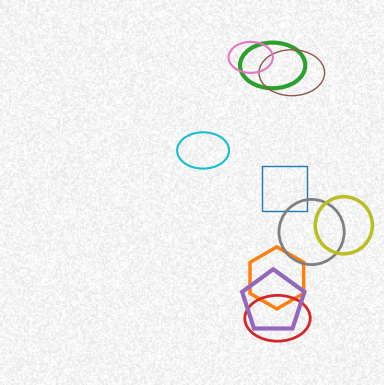[{"shape": "square", "thickness": 1, "radius": 0.29, "center": [0.739, 0.51]}, {"shape": "hexagon", "thickness": 2.5, "radius": 0.4, "center": [0.719, 0.278]}, {"shape": "oval", "thickness": 3, "radius": 0.42, "center": [0.708, 0.83]}, {"shape": "oval", "thickness": 2, "radius": 0.42, "center": [0.721, 0.173]}, {"shape": "pentagon", "thickness": 3, "radius": 0.43, "center": [0.71, 0.216]}, {"shape": "oval", "thickness": 1, "radius": 0.43, "center": [0.758, 0.811]}, {"shape": "oval", "thickness": 1.5, "radius": 0.29, "center": [0.651, 0.851]}, {"shape": "circle", "thickness": 2, "radius": 0.42, "center": [0.809, 0.397]}, {"shape": "circle", "thickness": 2.5, "radius": 0.37, "center": [0.893, 0.415]}, {"shape": "oval", "thickness": 1.5, "radius": 0.34, "center": [0.528, 0.609]}]